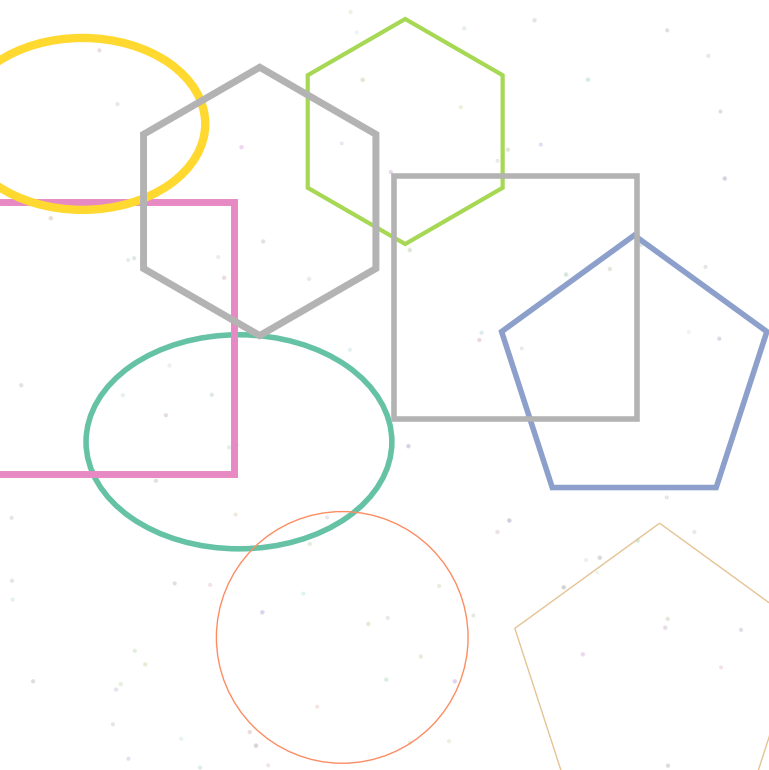[{"shape": "oval", "thickness": 2, "radius": 0.99, "center": [0.31, 0.426]}, {"shape": "circle", "thickness": 0.5, "radius": 0.82, "center": [0.444, 0.172]}, {"shape": "pentagon", "thickness": 2, "radius": 0.91, "center": [0.824, 0.513]}, {"shape": "square", "thickness": 2.5, "radius": 0.88, "center": [0.128, 0.561]}, {"shape": "hexagon", "thickness": 1.5, "radius": 0.73, "center": [0.526, 0.829]}, {"shape": "oval", "thickness": 3, "radius": 0.8, "center": [0.107, 0.839]}, {"shape": "pentagon", "thickness": 0.5, "radius": 0.99, "center": [0.857, 0.123]}, {"shape": "square", "thickness": 2, "radius": 0.79, "center": [0.67, 0.613]}, {"shape": "hexagon", "thickness": 2.5, "radius": 0.87, "center": [0.337, 0.738]}]